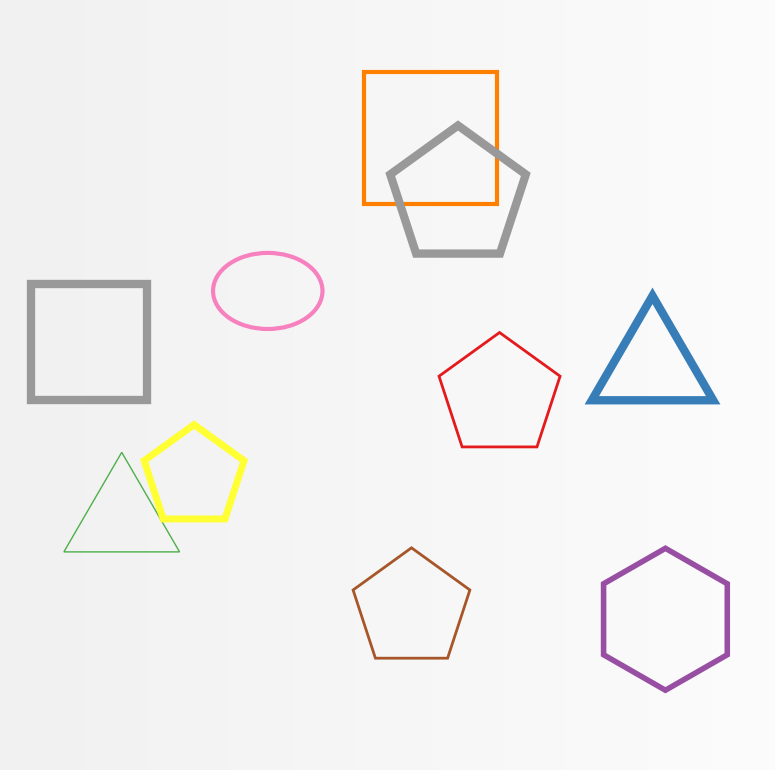[{"shape": "pentagon", "thickness": 1, "radius": 0.41, "center": [0.645, 0.486]}, {"shape": "triangle", "thickness": 3, "radius": 0.45, "center": [0.842, 0.525]}, {"shape": "triangle", "thickness": 0.5, "radius": 0.43, "center": [0.157, 0.326]}, {"shape": "hexagon", "thickness": 2, "radius": 0.46, "center": [0.859, 0.196]}, {"shape": "square", "thickness": 1.5, "radius": 0.43, "center": [0.555, 0.821]}, {"shape": "pentagon", "thickness": 2.5, "radius": 0.34, "center": [0.25, 0.381]}, {"shape": "pentagon", "thickness": 1, "radius": 0.4, "center": [0.531, 0.209]}, {"shape": "oval", "thickness": 1.5, "radius": 0.35, "center": [0.345, 0.622]}, {"shape": "pentagon", "thickness": 3, "radius": 0.46, "center": [0.591, 0.745]}, {"shape": "square", "thickness": 3, "radius": 0.38, "center": [0.115, 0.556]}]